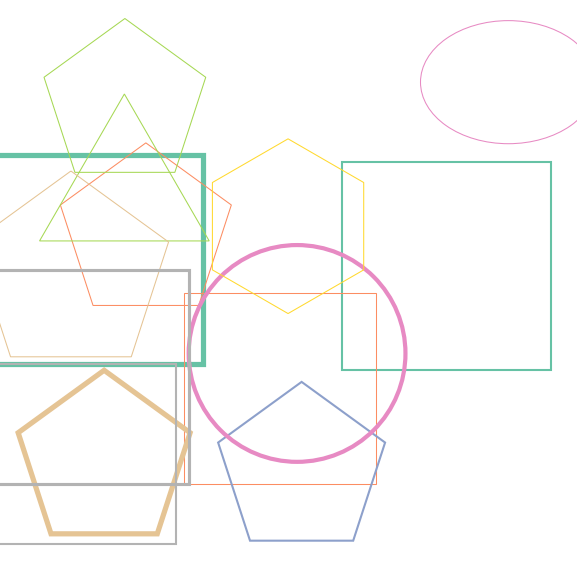[{"shape": "square", "thickness": 1, "radius": 0.9, "center": [0.772, 0.539]}, {"shape": "square", "thickness": 2.5, "radius": 0.91, "center": [0.17, 0.55]}, {"shape": "pentagon", "thickness": 0.5, "radius": 0.78, "center": [0.253, 0.596]}, {"shape": "square", "thickness": 0.5, "radius": 0.83, "center": [0.485, 0.326]}, {"shape": "pentagon", "thickness": 1, "radius": 0.76, "center": [0.522, 0.186]}, {"shape": "oval", "thickness": 0.5, "radius": 0.76, "center": [0.88, 0.857]}, {"shape": "circle", "thickness": 2, "radius": 0.94, "center": [0.514, 0.387]}, {"shape": "pentagon", "thickness": 0.5, "radius": 0.74, "center": [0.216, 0.82]}, {"shape": "triangle", "thickness": 0.5, "radius": 0.85, "center": [0.215, 0.667]}, {"shape": "hexagon", "thickness": 0.5, "radius": 0.76, "center": [0.499, 0.607]}, {"shape": "pentagon", "thickness": 0.5, "radius": 0.89, "center": [0.123, 0.525]}, {"shape": "pentagon", "thickness": 2.5, "radius": 0.78, "center": [0.18, 0.201]}, {"shape": "square", "thickness": 1, "radius": 0.78, "center": [0.149, 0.213]}, {"shape": "square", "thickness": 1.5, "radius": 0.93, "center": [0.141, 0.346]}]